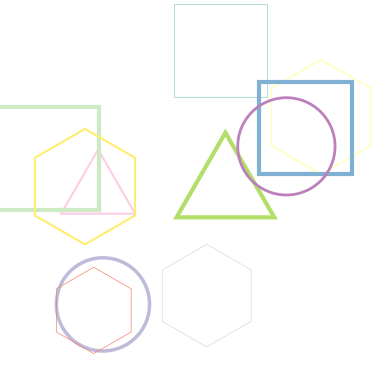[{"shape": "square", "thickness": 0.5, "radius": 0.61, "center": [0.573, 0.868]}, {"shape": "hexagon", "thickness": 1, "radius": 0.74, "center": [0.834, 0.696]}, {"shape": "circle", "thickness": 2.5, "radius": 0.61, "center": [0.267, 0.209]}, {"shape": "hexagon", "thickness": 0.5, "radius": 0.56, "center": [0.243, 0.194]}, {"shape": "square", "thickness": 3, "radius": 0.6, "center": [0.794, 0.667]}, {"shape": "triangle", "thickness": 3, "radius": 0.73, "center": [0.585, 0.509]}, {"shape": "triangle", "thickness": 1.5, "radius": 0.56, "center": [0.255, 0.5]}, {"shape": "hexagon", "thickness": 0.5, "radius": 0.67, "center": [0.537, 0.232]}, {"shape": "circle", "thickness": 2, "radius": 0.63, "center": [0.744, 0.62]}, {"shape": "square", "thickness": 3, "radius": 0.67, "center": [0.124, 0.588]}, {"shape": "hexagon", "thickness": 1.5, "radius": 0.75, "center": [0.221, 0.515]}]